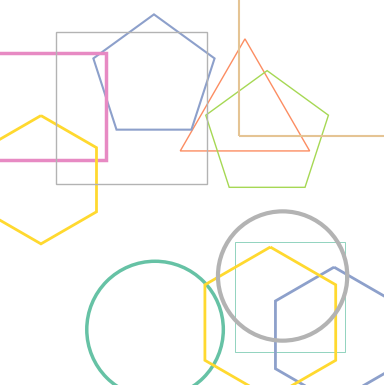[{"shape": "square", "thickness": 0.5, "radius": 0.71, "center": [0.752, 0.228]}, {"shape": "circle", "thickness": 2.5, "radius": 0.89, "center": [0.403, 0.144]}, {"shape": "triangle", "thickness": 1, "radius": 0.97, "center": [0.636, 0.705]}, {"shape": "hexagon", "thickness": 2, "radius": 0.88, "center": [0.868, 0.13]}, {"shape": "pentagon", "thickness": 1.5, "radius": 0.83, "center": [0.4, 0.797]}, {"shape": "square", "thickness": 2.5, "radius": 0.7, "center": [0.135, 0.723]}, {"shape": "pentagon", "thickness": 1, "radius": 0.84, "center": [0.694, 0.649]}, {"shape": "hexagon", "thickness": 2, "radius": 0.83, "center": [0.106, 0.533]}, {"shape": "hexagon", "thickness": 2, "radius": 0.98, "center": [0.702, 0.162]}, {"shape": "square", "thickness": 1.5, "radius": 0.96, "center": [0.812, 0.839]}, {"shape": "square", "thickness": 1, "radius": 0.99, "center": [0.342, 0.719]}, {"shape": "circle", "thickness": 3, "radius": 0.84, "center": [0.734, 0.283]}]